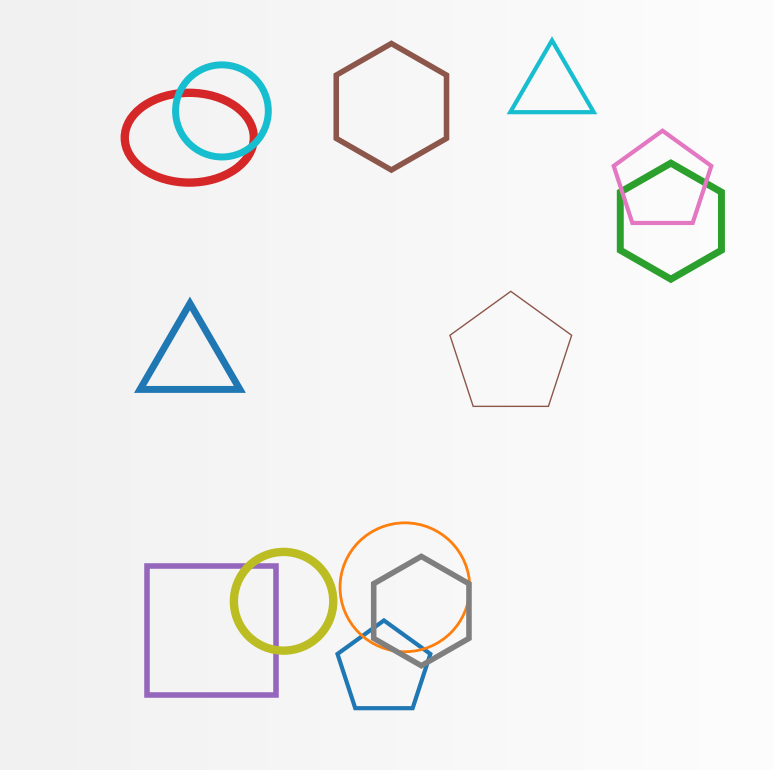[{"shape": "triangle", "thickness": 2.5, "radius": 0.37, "center": [0.245, 0.531]}, {"shape": "pentagon", "thickness": 1.5, "radius": 0.32, "center": [0.495, 0.131]}, {"shape": "circle", "thickness": 1, "radius": 0.42, "center": [0.522, 0.237]}, {"shape": "hexagon", "thickness": 2.5, "radius": 0.38, "center": [0.866, 0.713]}, {"shape": "oval", "thickness": 3, "radius": 0.42, "center": [0.244, 0.821]}, {"shape": "square", "thickness": 2, "radius": 0.42, "center": [0.273, 0.181]}, {"shape": "hexagon", "thickness": 2, "radius": 0.41, "center": [0.505, 0.861]}, {"shape": "pentagon", "thickness": 0.5, "radius": 0.41, "center": [0.659, 0.539]}, {"shape": "pentagon", "thickness": 1.5, "radius": 0.33, "center": [0.855, 0.764]}, {"shape": "hexagon", "thickness": 2, "radius": 0.35, "center": [0.544, 0.206]}, {"shape": "circle", "thickness": 3, "radius": 0.32, "center": [0.366, 0.219]}, {"shape": "circle", "thickness": 2.5, "radius": 0.3, "center": [0.286, 0.856]}, {"shape": "triangle", "thickness": 1.5, "radius": 0.31, "center": [0.712, 0.885]}]